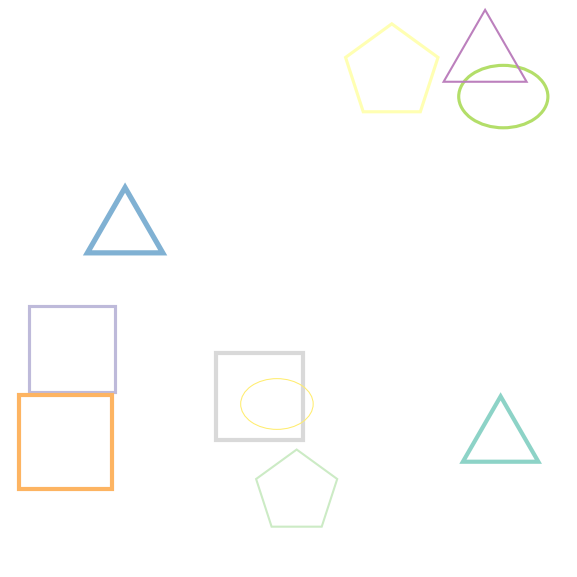[{"shape": "triangle", "thickness": 2, "radius": 0.38, "center": [0.867, 0.237]}, {"shape": "pentagon", "thickness": 1.5, "radius": 0.42, "center": [0.678, 0.874]}, {"shape": "square", "thickness": 1.5, "radius": 0.37, "center": [0.125, 0.394]}, {"shape": "triangle", "thickness": 2.5, "radius": 0.38, "center": [0.217, 0.599]}, {"shape": "square", "thickness": 2, "radius": 0.4, "center": [0.113, 0.234]}, {"shape": "oval", "thickness": 1.5, "radius": 0.39, "center": [0.872, 0.832]}, {"shape": "square", "thickness": 2, "radius": 0.37, "center": [0.449, 0.313]}, {"shape": "triangle", "thickness": 1, "radius": 0.41, "center": [0.84, 0.899]}, {"shape": "pentagon", "thickness": 1, "radius": 0.37, "center": [0.514, 0.147]}, {"shape": "oval", "thickness": 0.5, "radius": 0.31, "center": [0.48, 0.3]}]